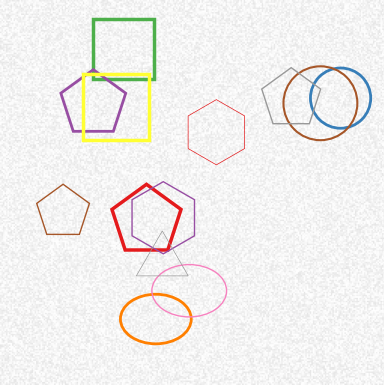[{"shape": "hexagon", "thickness": 0.5, "radius": 0.42, "center": [0.562, 0.657]}, {"shape": "pentagon", "thickness": 2.5, "radius": 0.47, "center": [0.381, 0.427]}, {"shape": "circle", "thickness": 2, "radius": 0.39, "center": [0.885, 0.745]}, {"shape": "square", "thickness": 2.5, "radius": 0.39, "center": [0.321, 0.873]}, {"shape": "pentagon", "thickness": 2, "radius": 0.44, "center": [0.242, 0.731]}, {"shape": "hexagon", "thickness": 1, "radius": 0.47, "center": [0.424, 0.434]}, {"shape": "oval", "thickness": 2, "radius": 0.46, "center": [0.405, 0.171]}, {"shape": "square", "thickness": 2.5, "radius": 0.43, "center": [0.301, 0.722]}, {"shape": "circle", "thickness": 1.5, "radius": 0.48, "center": [0.832, 0.732]}, {"shape": "pentagon", "thickness": 1, "radius": 0.36, "center": [0.164, 0.449]}, {"shape": "oval", "thickness": 1, "radius": 0.49, "center": [0.492, 0.245]}, {"shape": "pentagon", "thickness": 1, "radius": 0.4, "center": [0.756, 0.744]}, {"shape": "triangle", "thickness": 0.5, "radius": 0.39, "center": [0.422, 0.322]}]